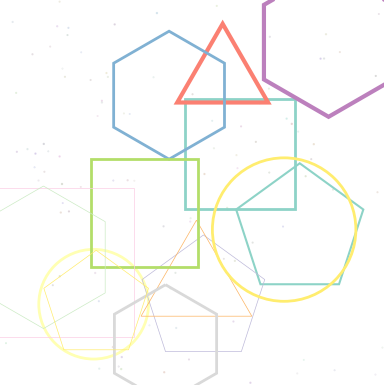[{"shape": "square", "thickness": 2, "radius": 0.72, "center": [0.624, 0.6]}, {"shape": "pentagon", "thickness": 1.5, "radius": 0.87, "center": [0.779, 0.402]}, {"shape": "circle", "thickness": 2, "radius": 0.71, "center": [0.243, 0.21]}, {"shape": "pentagon", "thickness": 0.5, "radius": 0.84, "center": [0.528, 0.222]}, {"shape": "triangle", "thickness": 3, "radius": 0.68, "center": [0.578, 0.802]}, {"shape": "hexagon", "thickness": 2, "radius": 0.83, "center": [0.439, 0.753]}, {"shape": "triangle", "thickness": 0.5, "radius": 0.83, "center": [0.51, 0.262]}, {"shape": "square", "thickness": 2, "radius": 0.7, "center": [0.375, 0.447]}, {"shape": "square", "thickness": 0.5, "radius": 0.97, "center": [0.153, 0.318]}, {"shape": "hexagon", "thickness": 2, "radius": 0.77, "center": [0.43, 0.107]}, {"shape": "hexagon", "thickness": 3, "radius": 0.97, "center": [0.853, 0.89]}, {"shape": "hexagon", "thickness": 0.5, "radius": 0.93, "center": [0.113, 0.332]}, {"shape": "circle", "thickness": 2, "radius": 0.93, "center": [0.738, 0.404]}, {"shape": "pentagon", "thickness": 0.5, "radius": 0.71, "center": [0.25, 0.207]}]